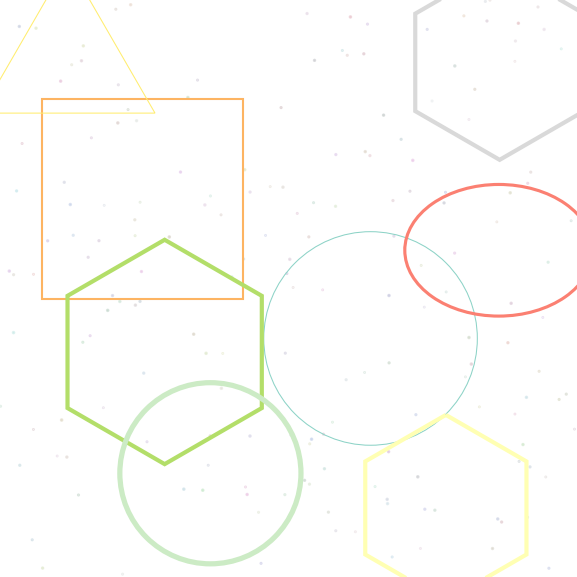[{"shape": "circle", "thickness": 0.5, "radius": 0.92, "center": [0.642, 0.413]}, {"shape": "hexagon", "thickness": 2, "radius": 0.81, "center": [0.772, 0.12]}, {"shape": "oval", "thickness": 1.5, "radius": 0.81, "center": [0.864, 0.566]}, {"shape": "square", "thickness": 1, "radius": 0.87, "center": [0.247, 0.654]}, {"shape": "hexagon", "thickness": 2, "radius": 0.97, "center": [0.285, 0.39]}, {"shape": "hexagon", "thickness": 2, "radius": 0.84, "center": [0.865, 0.891]}, {"shape": "circle", "thickness": 2.5, "radius": 0.78, "center": [0.364, 0.18]}, {"shape": "triangle", "thickness": 0.5, "radius": 0.87, "center": [0.117, 0.89]}]